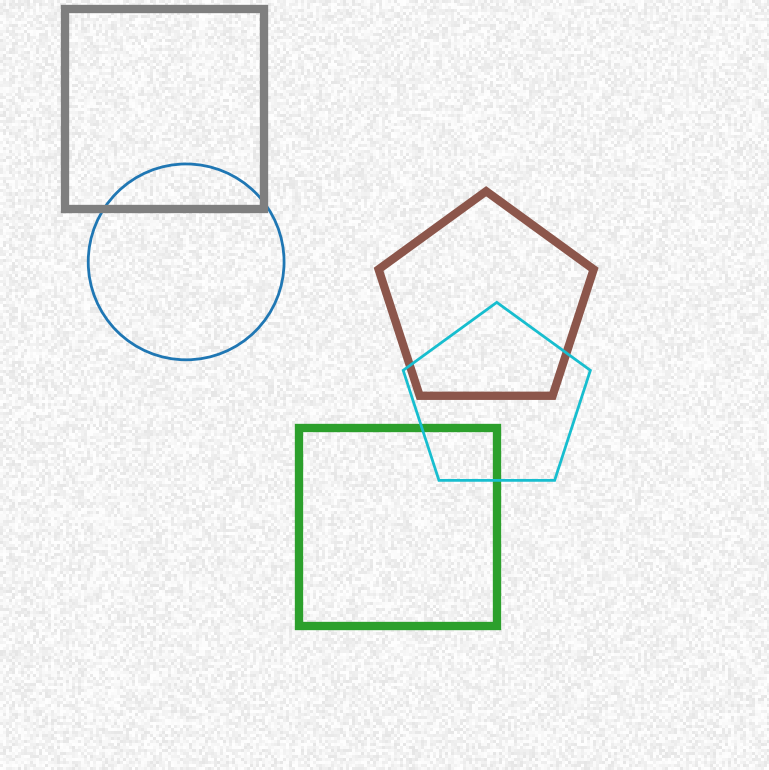[{"shape": "circle", "thickness": 1, "radius": 0.64, "center": [0.242, 0.66]}, {"shape": "square", "thickness": 3, "radius": 0.64, "center": [0.517, 0.316]}, {"shape": "pentagon", "thickness": 3, "radius": 0.73, "center": [0.631, 0.605]}, {"shape": "square", "thickness": 3, "radius": 0.65, "center": [0.214, 0.858]}, {"shape": "pentagon", "thickness": 1, "radius": 0.64, "center": [0.645, 0.48]}]